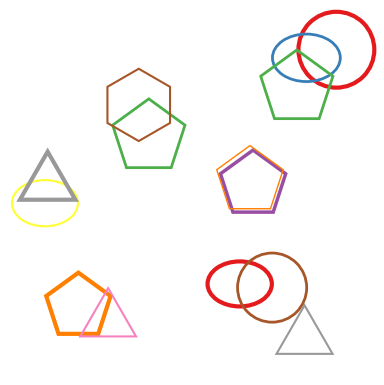[{"shape": "oval", "thickness": 3, "radius": 0.42, "center": [0.623, 0.263]}, {"shape": "circle", "thickness": 3, "radius": 0.49, "center": [0.874, 0.871]}, {"shape": "oval", "thickness": 2, "radius": 0.44, "center": [0.796, 0.85]}, {"shape": "pentagon", "thickness": 2, "radius": 0.49, "center": [0.387, 0.644]}, {"shape": "pentagon", "thickness": 2, "radius": 0.49, "center": [0.771, 0.772]}, {"shape": "pentagon", "thickness": 2.5, "radius": 0.45, "center": [0.657, 0.521]}, {"shape": "pentagon", "thickness": 1, "radius": 0.45, "center": [0.649, 0.531]}, {"shape": "pentagon", "thickness": 3, "radius": 0.44, "center": [0.204, 0.204]}, {"shape": "oval", "thickness": 1.5, "radius": 0.43, "center": [0.117, 0.472]}, {"shape": "circle", "thickness": 2, "radius": 0.45, "center": [0.707, 0.253]}, {"shape": "hexagon", "thickness": 1.5, "radius": 0.47, "center": [0.36, 0.728]}, {"shape": "triangle", "thickness": 1.5, "radius": 0.42, "center": [0.281, 0.168]}, {"shape": "triangle", "thickness": 3, "radius": 0.42, "center": [0.124, 0.523]}, {"shape": "triangle", "thickness": 1.5, "radius": 0.42, "center": [0.791, 0.123]}]